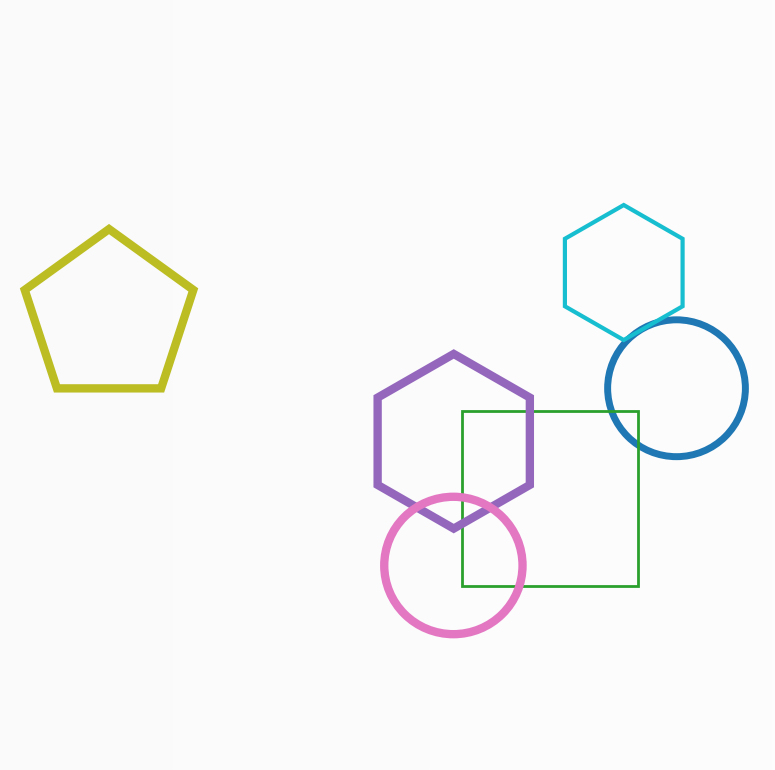[{"shape": "circle", "thickness": 2.5, "radius": 0.44, "center": [0.873, 0.496]}, {"shape": "square", "thickness": 1, "radius": 0.57, "center": [0.71, 0.352]}, {"shape": "hexagon", "thickness": 3, "radius": 0.57, "center": [0.585, 0.427]}, {"shape": "circle", "thickness": 3, "radius": 0.45, "center": [0.585, 0.266]}, {"shape": "pentagon", "thickness": 3, "radius": 0.57, "center": [0.141, 0.588]}, {"shape": "hexagon", "thickness": 1.5, "radius": 0.44, "center": [0.805, 0.646]}]